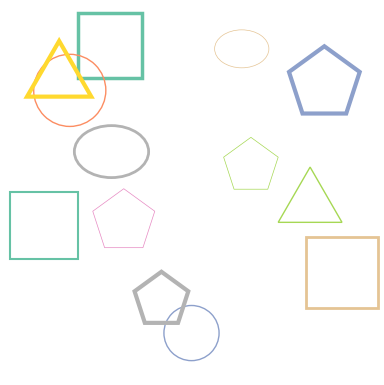[{"shape": "square", "thickness": 1.5, "radius": 0.44, "center": [0.114, 0.415]}, {"shape": "square", "thickness": 2.5, "radius": 0.42, "center": [0.285, 0.882]}, {"shape": "circle", "thickness": 1, "radius": 0.47, "center": [0.181, 0.765]}, {"shape": "pentagon", "thickness": 3, "radius": 0.48, "center": [0.842, 0.783]}, {"shape": "circle", "thickness": 1, "radius": 0.36, "center": [0.497, 0.135]}, {"shape": "pentagon", "thickness": 0.5, "radius": 0.42, "center": [0.321, 0.425]}, {"shape": "triangle", "thickness": 1, "radius": 0.48, "center": [0.805, 0.47]}, {"shape": "pentagon", "thickness": 0.5, "radius": 0.37, "center": [0.652, 0.569]}, {"shape": "triangle", "thickness": 3, "radius": 0.48, "center": [0.154, 0.797]}, {"shape": "oval", "thickness": 0.5, "radius": 0.35, "center": [0.628, 0.873]}, {"shape": "square", "thickness": 2, "radius": 0.46, "center": [0.888, 0.293]}, {"shape": "oval", "thickness": 2, "radius": 0.48, "center": [0.29, 0.606]}, {"shape": "pentagon", "thickness": 3, "radius": 0.37, "center": [0.419, 0.221]}]